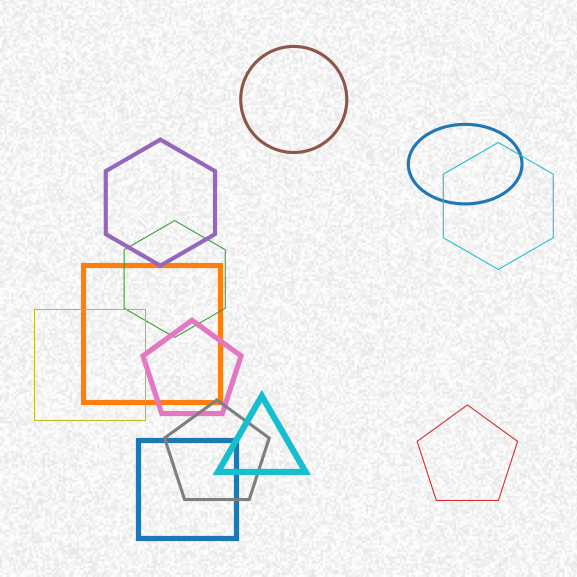[{"shape": "oval", "thickness": 1.5, "radius": 0.49, "center": [0.805, 0.715]}, {"shape": "square", "thickness": 2.5, "radius": 0.42, "center": [0.323, 0.152]}, {"shape": "square", "thickness": 2.5, "radius": 0.59, "center": [0.262, 0.421]}, {"shape": "hexagon", "thickness": 0.5, "radius": 0.51, "center": [0.302, 0.516]}, {"shape": "pentagon", "thickness": 0.5, "radius": 0.46, "center": [0.809, 0.207]}, {"shape": "hexagon", "thickness": 2, "radius": 0.55, "center": [0.278, 0.648]}, {"shape": "circle", "thickness": 1.5, "radius": 0.46, "center": [0.509, 0.827]}, {"shape": "pentagon", "thickness": 2.5, "radius": 0.45, "center": [0.333, 0.355]}, {"shape": "pentagon", "thickness": 1.5, "radius": 0.48, "center": [0.376, 0.211]}, {"shape": "square", "thickness": 0.5, "radius": 0.48, "center": [0.155, 0.368]}, {"shape": "triangle", "thickness": 3, "radius": 0.44, "center": [0.453, 0.226]}, {"shape": "hexagon", "thickness": 0.5, "radius": 0.55, "center": [0.863, 0.643]}]